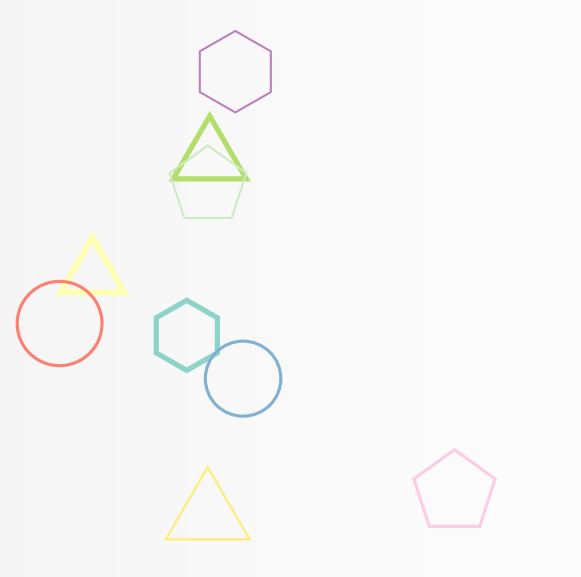[{"shape": "hexagon", "thickness": 2.5, "radius": 0.3, "center": [0.321, 0.418]}, {"shape": "triangle", "thickness": 3, "radius": 0.32, "center": [0.159, 0.524]}, {"shape": "circle", "thickness": 1.5, "radius": 0.36, "center": [0.103, 0.439]}, {"shape": "circle", "thickness": 1.5, "radius": 0.32, "center": [0.418, 0.343]}, {"shape": "triangle", "thickness": 2.5, "radius": 0.36, "center": [0.361, 0.726]}, {"shape": "pentagon", "thickness": 1.5, "radius": 0.37, "center": [0.782, 0.147]}, {"shape": "hexagon", "thickness": 1, "radius": 0.35, "center": [0.405, 0.875]}, {"shape": "pentagon", "thickness": 1, "radius": 0.35, "center": [0.358, 0.678]}, {"shape": "triangle", "thickness": 1, "radius": 0.42, "center": [0.357, 0.107]}]